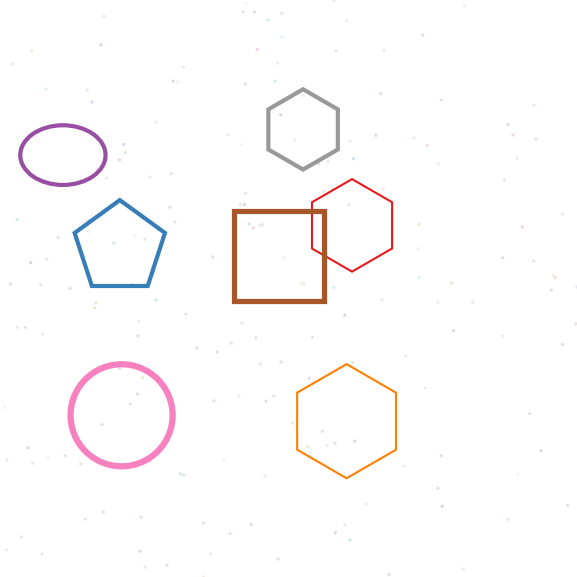[{"shape": "hexagon", "thickness": 1, "radius": 0.4, "center": [0.61, 0.609]}, {"shape": "pentagon", "thickness": 2, "radius": 0.41, "center": [0.207, 0.57]}, {"shape": "oval", "thickness": 2, "radius": 0.37, "center": [0.109, 0.731]}, {"shape": "hexagon", "thickness": 1, "radius": 0.49, "center": [0.6, 0.27]}, {"shape": "square", "thickness": 2.5, "radius": 0.39, "center": [0.484, 0.556]}, {"shape": "circle", "thickness": 3, "radius": 0.44, "center": [0.211, 0.28]}, {"shape": "hexagon", "thickness": 2, "radius": 0.35, "center": [0.525, 0.775]}]